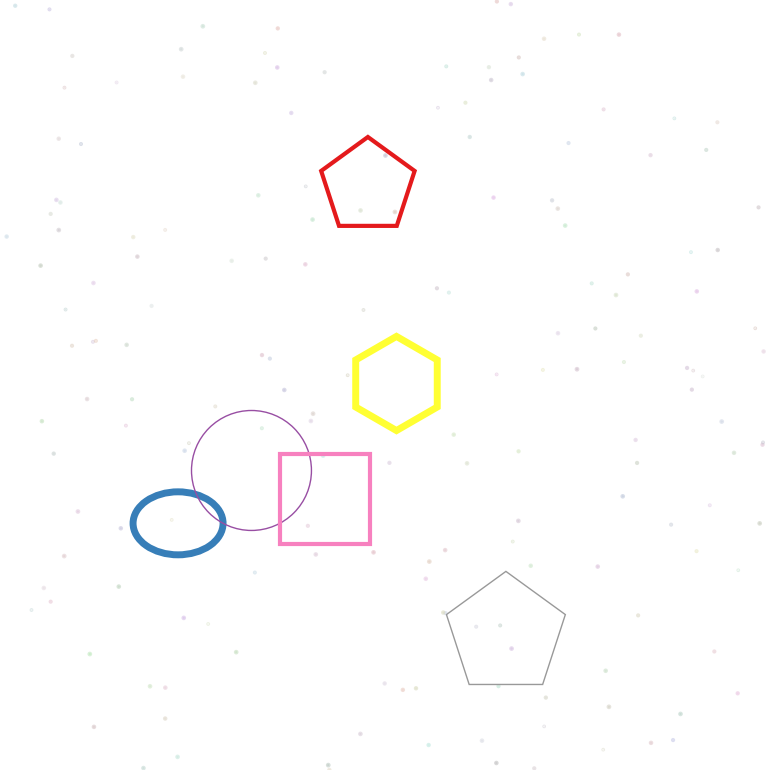[{"shape": "pentagon", "thickness": 1.5, "radius": 0.32, "center": [0.478, 0.758]}, {"shape": "oval", "thickness": 2.5, "radius": 0.29, "center": [0.231, 0.32]}, {"shape": "circle", "thickness": 0.5, "radius": 0.39, "center": [0.327, 0.389]}, {"shape": "hexagon", "thickness": 2.5, "radius": 0.31, "center": [0.515, 0.502]}, {"shape": "square", "thickness": 1.5, "radius": 0.29, "center": [0.422, 0.352]}, {"shape": "pentagon", "thickness": 0.5, "radius": 0.41, "center": [0.657, 0.177]}]